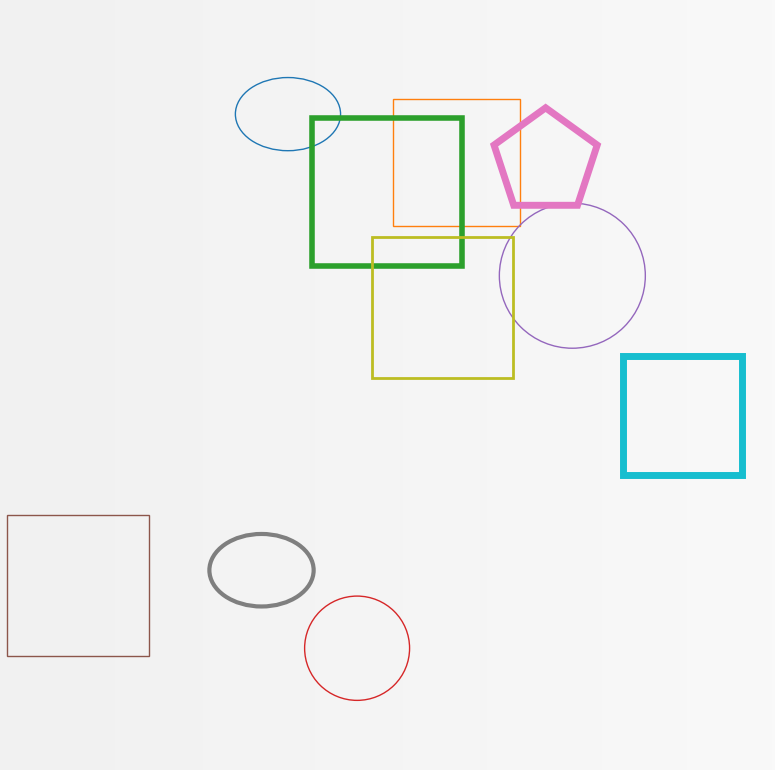[{"shape": "oval", "thickness": 0.5, "radius": 0.34, "center": [0.372, 0.852]}, {"shape": "square", "thickness": 0.5, "radius": 0.41, "center": [0.589, 0.789]}, {"shape": "square", "thickness": 2, "radius": 0.48, "center": [0.499, 0.751]}, {"shape": "circle", "thickness": 0.5, "radius": 0.34, "center": [0.461, 0.158]}, {"shape": "circle", "thickness": 0.5, "radius": 0.47, "center": [0.738, 0.642]}, {"shape": "square", "thickness": 0.5, "radius": 0.46, "center": [0.101, 0.239]}, {"shape": "pentagon", "thickness": 2.5, "radius": 0.35, "center": [0.704, 0.79]}, {"shape": "oval", "thickness": 1.5, "radius": 0.34, "center": [0.337, 0.259]}, {"shape": "square", "thickness": 1, "radius": 0.46, "center": [0.571, 0.601]}, {"shape": "square", "thickness": 2.5, "radius": 0.39, "center": [0.881, 0.461]}]